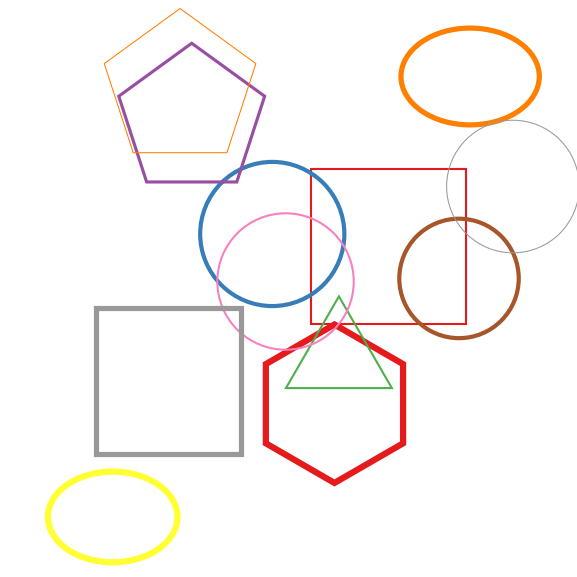[{"shape": "square", "thickness": 1, "radius": 0.67, "center": [0.673, 0.573]}, {"shape": "hexagon", "thickness": 3, "radius": 0.69, "center": [0.579, 0.3]}, {"shape": "circle", "thickness": 2, "radius": 0.62, "center": [0.471, 0.594]}, {"shape": "triangle", "thickness": 1, "radius": 0.53, "center": [0.587, 0.38]}, {"shape": "pentagon", "thickness": 1.5, "radius": 0.66, "center": [0.332, 0.791]}, {"shape": "oval", "thickness": 2.5, "radius": 0.6, "center": [0.814, 0.867]}, {"shape": "pentagon", "thickness": 0.5, "radius": 0.69, "center": [0.312, 0.846]}, {"shape": "oval", "thickness": 3, "radius": 0.56, "center": [0.195, 0.104]}, {"shape": "circle", "thickness": 2, "radius": 0.52, "center": [0.795, 0.517]}, {"shape": "circle", "thickness": 1, "radius": 0.59, "center": [0.494, 0.512]}, {"shape": "circle", "thickness": 0.5, "radius": 0.57, "center": [0.888, 0.676]}, {"shape": "square", "thickness": 2.5, "radius": 0.63, "center": [0.292, 0.339]}]